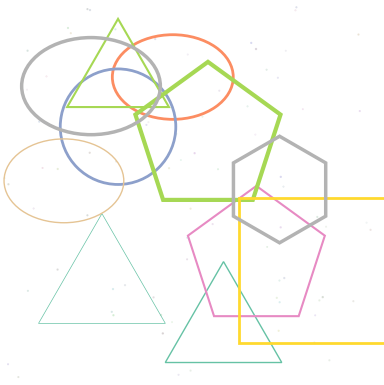[{"shape": "triangle", "thickness": 1, "radius": 0.87, "center": [0.581, 0.146]}, {"shape": "triangle", "thickness": 0.5, "radius": 0.95, "center": [0.265, 0.255]}, {"shape": "oval", "thickness": 2, "radius": 0.79, "center": [0.449, 0.8]}, {"shape": "circle", "thickness": 2, "radius": 0.75, "center": [0.307, 0.671]}, {"shape": "pentagon", "thickness": 1.5, "radius": 0.93, "center": [0.666, 0.33]}, {"shape": "triangle", "thickness": 1.5, "radius": 0.76, "center": [0.307, 0.798]}, {"shape": "pentagon", "thickness": 3, "radius": 0.99, "center": [0.54, 0.641]}, {"shape": "square", "thickness": 2, "radius": 0.95, "center": [0.81, 0.297]}, {"shape": "oval", "thickness": 1, "radius": 0.78, "center": [0.166, 0.53]}, {"shape": "hexagon", "thickness": 2.5, "radius": 0.69, "center": [0.726, 0.508]}, {"shape": "oval", "thickness": 2.5, "radius": 0.9, "center": [0.236, 0.776]}]